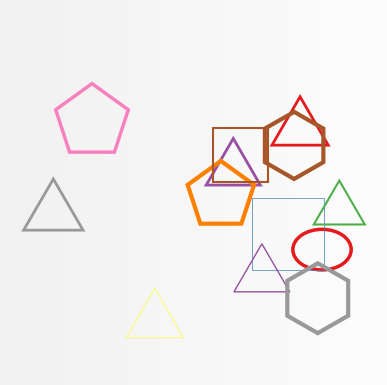[{"shape": "oval", "thickness": 2.5, "radius": 0.38, "center": [0.831, 0.352]}, {"shape": "triangle", "thickness": 2, "radius": 0.42, "center": [0.774, 0.665]}, {"shape": "square", "thickness": 0.5, "radius": 0.47, "center": [0.743, 0.393]}, {"shape": "triangle", "thickness": 1.5, "radius": 0.38, "center": [0.876, 0.455]}, {"shape": "triangle", "thickness": 1, "radius": 0.42, "center": [0.676, 0.284]}, {"shape": "triangle", "thickness": 2, "radius": 0.4, "center": [0.602, 0.56]}, {"shape": "pentagon", "thickness": 3, "radius": 0.45, "center": [0.57, 0.492]}, {"shape": "triangle", "thickness": 0.5, "radius": 0.43, "center": [0.399, 0.165]}, {"shape": "square", "thickness": 1.5, "radius": 0.35, "center": [0.621, 0.597]}, {"shape": "hexagon", "thickness": 3, "radius": 0.44, "center": [0.759, 0.622]}, {"shape": "pentagon", "thickness": 2.5, "radius": 0.49, "center": [0.237, 0.684]}, {"shape": "hexagon", "thickness": 3, "radius": 0.45, "center": [0.82, 0.225]}, {"shape": "triangle", "thickness": 2, "radius": 0.44, "center": [0.138, 0.446]}]